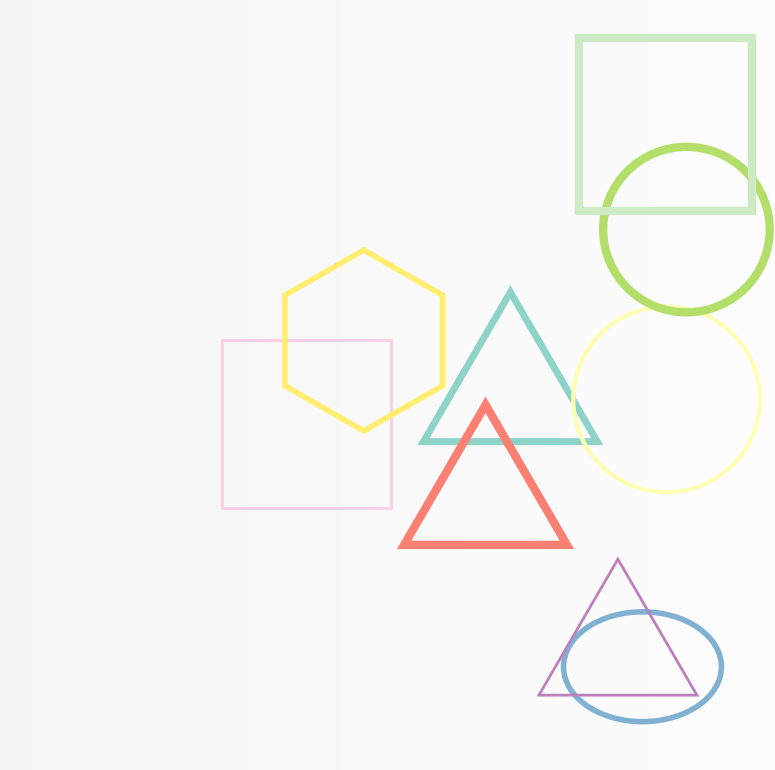[{"shape": "triangle", "thickness": 2.5, "radius": 0.65, "center": [0.659, 0.491]}, {"shape": "circle", "thickness": 1.5, "radius": 0.6, "center": [0.86, 0.481]}, {"shape": "triangle", "thickness": 3, "radius": 0.61, "center": [0.626, 0.353]}, {"shape": "oval", "thickness": 2, "radius": 0.51, "center": [0.829, 0.134]}, {"shape": "circle", "thickness": 3, "radius": 0.54, "center": [0.886, 0.702]}, {"shape": "square", "thickness": 1, "radius": 0.54, "center": [0.396, 0.449]}, {"shape": "triangle", "thickness": 1, "radius": 0.59, "center": [0.797, 0.156]}, {"shape": "square", "thickness": 3, "radius": 0.56, "center": [0.859, 0.839]}, {"shape": "hexagon", "thickness": 2, "radius": 0.59, "center": [0.469, 0.558]}]